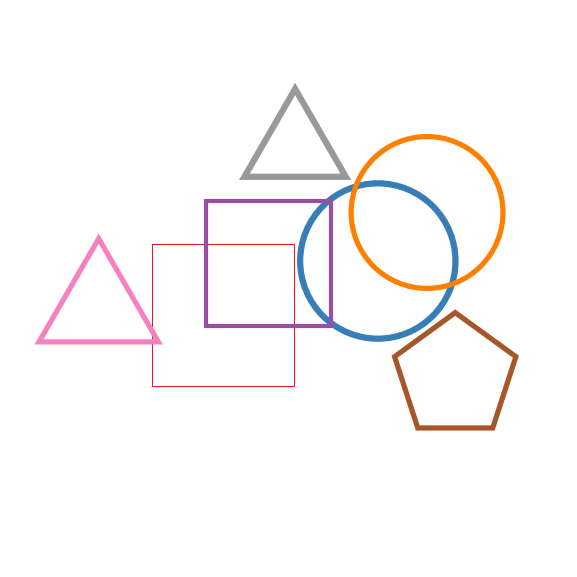[{"shape": "square", "thickness": 0.5, "radius": 0.61, "center": [0.386, 0.454]}, {"shape": "circle", "thickness": 3, "radius": 0.67, "center": [0.654, 0.547]}, {"shape": "square", "thickness": 2, "radius": 0.54, "center": [0.465, 0.543]}, {"shape": "circle", "thickness": 2.5, "radius": 0.66, "center": [0.74, 0.631]}, {"shape": "pentagon", "thickness": 2.5, "radius": 0.55, "center": [0.788, 0.347]}, {"shape": "triangle", "thickness": 2.5, "radius": 0.6, "center": [0.171, 0.467]}, {"shape": "triangle", "thickness": 3, "radius": 0.51, "center": [0.511, 0.744]}]